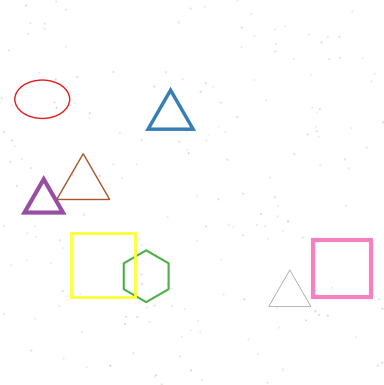[{"shape": "oval", "thickness": 1, "radius": 0.36, "center": [0.11, 0.742]}, {"shape": "triangle", "thickness": 2.5, "radius": 0.34, "center": [0.443, 0.698]}, {"shape": "hexagon", "thickness": 1.5, "radius": 0.34, "center": [0.38, 0.282]}, {"shape": "triangle", "thickness": 3, "radius": 0.29, "center": [0.114, 0.477]}, {"shape": "square", "thickness": 2, "radius": 0.41, "center": [0.268, 0.312]}, {"shape": "triangle", "thickness": 1, "radius": 0.4, "center": [0.216, 0.521]}, {"shape": "square", "thickness": 3, "radius": 0.37, "center": [0.888, 0.302]}, {"shape": "triangle", "thickness": 0.5, "radius": 0.32, "center": [0.753, 0.235]}]